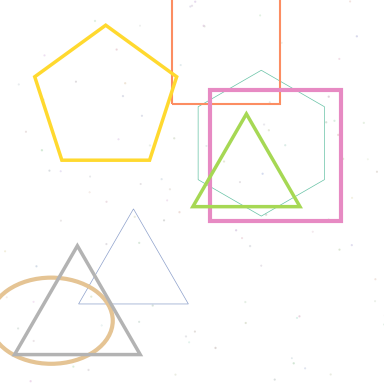[{"shape": "hexagon", "thickness": 0.5, "radius": 0.95, "center": [0.679, 0.628]}, {"shape": "square", "thickness": 1.5, "radius": 0.71, "center": [0.587, 0.871]}, {"shape": "triangle", "thickness": 0.5, "radius": 0.82, "center": [0.347, 0.293]}, {"shape": "square", "thickness": 3, "radius": 0.85, "center": [0.715, 0.597]}, {"shape": "triangle", "thickness": 2.5, "radius": 0.8, "center": [0.64, 0.544]}, {"shape": "pentagon", "thickness": 2.5, "radius": 0.97, "center": [0.275, 0.741]}, {"shape": "oval", "thickness": 3, "radius": 0.8, "center": [0.133, 0.167]}, {"shape": "triangle", "thickness": 2.5, "radius": 0.94, "center": [0.201, 0.173]}]